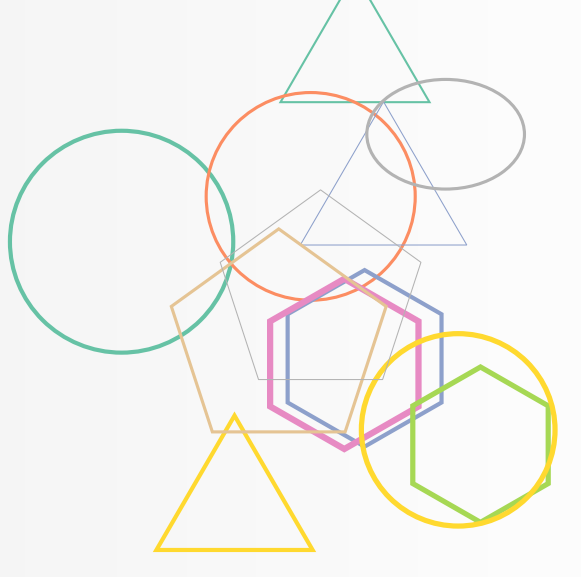[{"shape": "triangle", "thickness": 1, "radius": 0.74, "center": [0.611, 0.896]}, {"shape": "circle", "thickness": 2, "radius": 0.96, "center": [0.209, 0.581]}, {"shape": "circle", "thickness": 1.5, "radius": 0.9, "center": [0.535, 0.659]}, {"shape": "hexagon", "thickness": 2, "radius": 0.76, "center": [0.627, 0.379]}, {"shape": "triangle", "thickness": 0.5, "radius": 0.83, "center": [0.66, 0.658]}, {"shape": "hexagon", "thickness": 3, "radius": 0.74, "center": [0.592, 0.369]}, {"shape": "hexagon", "thickness": 2.5, "radius": 0.67, "center": [0.827, 0.229]}, {"shape": "circle", "thickness": 2.5, "radius": 0.83, "center": [0.788, 0.255]}, {"shape": "triangle", "thickness": 2, "radius": 0.78, "center": [0.403, 0.124]}, {"shape": "pentagon", "thickness": 1.5, "radius": 0.97, "center": [0.48, 0.408]}, {"shape": "oval", "thickness": 1.5, "radius": 0.68, "center": [0.767, 0.767]}, {"shape": "pentagon", "thickness": 0.5, "radius": 0.91, "center": [0.552, 0.489]}]